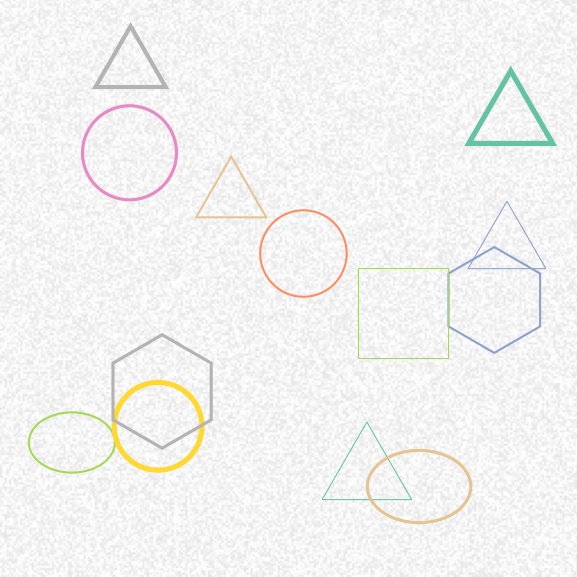[{"shape": "triangle", "thickness": 2.5, "radius": 0.42, "center": [0.884, 0.793]}, {"shape": "triangle", "thickness": 0.5, "radius": 0.45, "center": [0.635, 0.179]}, {"shape": "circle", "thickness": 1, "radius": 0.37, "center": [0.525, 0.56]}, {"shape": "triangle", "thickness": 0.5, "radius": 0.39, "center": [0.878, 0.573]}, {"shape": "hexagon", "thickness": 1, "radius": 0.46, "center": [0.856, 0.48]}, {"shape": "circle", "thickness": 1.5, "radius": 0.41, "center": [0.224, 0.735]}, {"shape": "oval", "thickness": 1, "radius": 0.37, "center": [0.124, 0.233]}, {"shape": "square", "thickness": 0.5, "radius": 0.39, "center": [0.698, 0.458]}, {"shape": "circle", "thickness": 2.5, "radius": 0.38, "center": [0.274, 0.261]}, {"shape": "oval", "thickness": 1.5, "radius": 0.45, "center": [0.726, 0.157]}, {"shape": "triangle", "thickness": 1, "radius": 0.35, "center": [0.4, 0.658]}, {"shape": "triangle", "thickness": 2, "radius": 0.35, "center": [0.226, 0.884]}, {"shape": "hexagon", "thickness": 1.5, "radius": 0.49, "center": [0.281, 0.321]}]